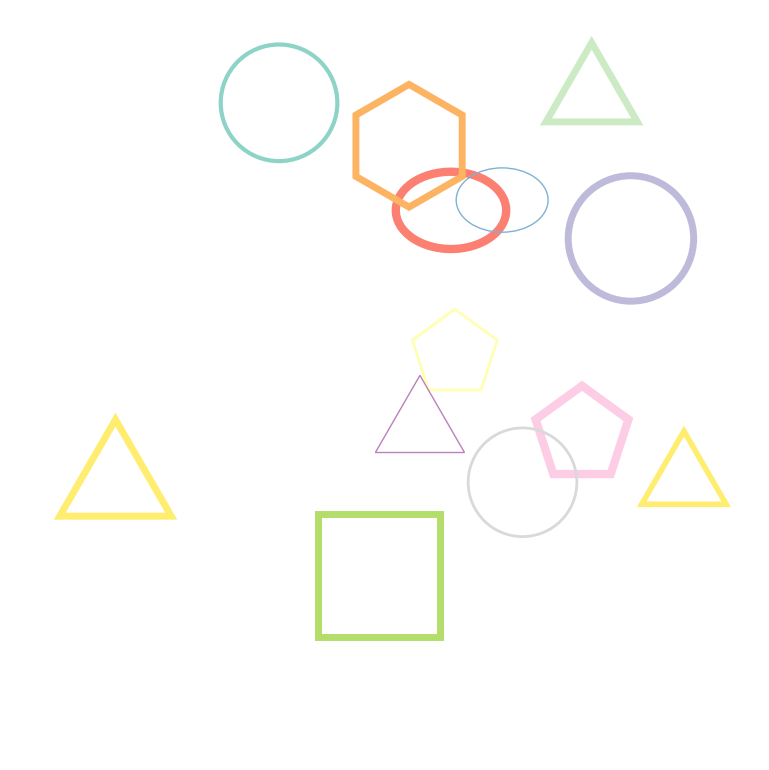[{"shape": "circle", "thickness": 1.5, "radius": 0.38, "center": [0.362, 0.866]}, {"shape": "pentagon", "thickness": 1, "radius": 0.29, "center": [0.591, 0.54]}, {"shape": "circle", "thickness": 2.5, "radius": 0.41, "center": [0.819, 0.69]}, {"shape": "oval", "thickness": 3, "radius": 0.36, "center": [0.586, 0.727]}, {"shape": "oval", "thickness": 0.5, "radius": 0.3, "center": [0.652, 0.74]}, {"shape": "hexagon", "thickness": 2.5, "radius": 0.4, "center": [0.531, 0.811]}, {"shape": "square", "thickness": 2.5, "radius": 0.4, "center": [0.492, 0.253]}, {"shape": "pentagon", "thickness": 3, "radius": 0.32, "center": [0.756, 0.436]}, {"shape": "circle", "thickness": 1, "radius": 0.35, "center": [0.679, 0.374]}, {"shape": "triangle", "thickness": 0.5, "radius": 0.33, "center": [0.545, 0.446]}, {"shape": "triangle", "thickness": 2.5, "radius": 0.34, "center": [0.768, 0.876]}, {"shape": "triangle", "thickness": 2.5, "radius": 0.42, "center": [0.15, 0.371]}, {"shape": "triangle", "thickness": 2, "radius": 0.32, "center": [0.888, 0.377]}]